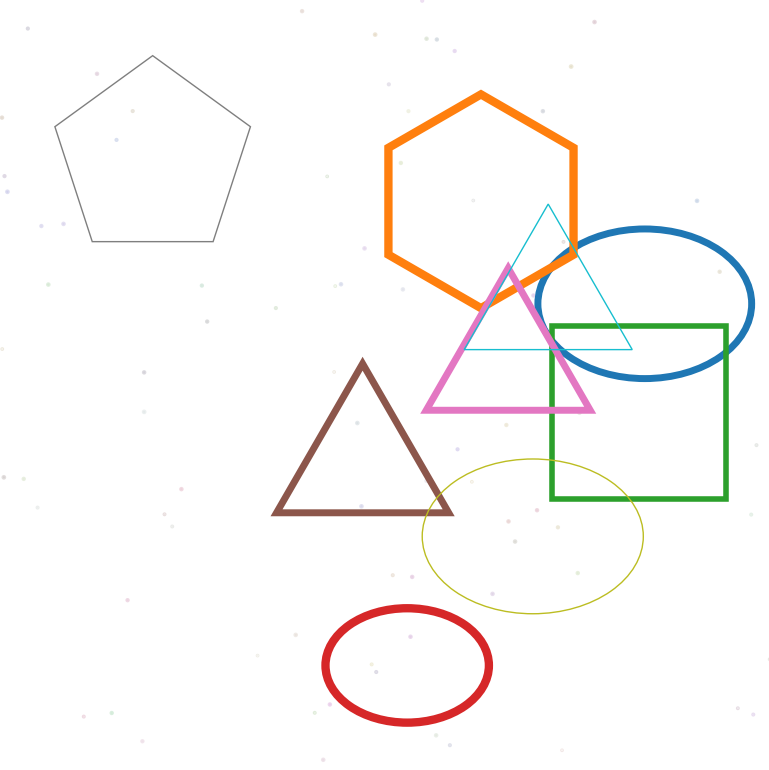[{"shape": "oval", "thickness": 2.5, "radius": 0.69, "center": [0.837, 0.605]}, {"shape": "hexagon", "thickness": 3, "radius": 0.69, "center": [0.625, 0.739]}, {"shape": "square", "thickness": 2, "radius": 0.56, "center": [0.83, 0.464]}, {"shape": "oval", "thickness": 3, "radius": 0.53, "center": [0.529, 0.136]}, {"shape": "triangle", "thickness": 2.5, "radius": 0.65, "center": [0.471, 0.399]}, {"shape": "triangle", "thickness": 2.5, "radius": 0.61, "center": [0.66, 0.529]}, {"shape": "pentagon", "thickness": 0.5, "radius": 0.67, "center": [0.198, 0.794]}, {"shape": "oval", "thickness": 0.5, "radius": 0.72, "center": [0.692, 0.303]}, {"shape": "triangle", "thickness": 0.5, "radius": 0.63, "center": [0.712, 0.609]}]